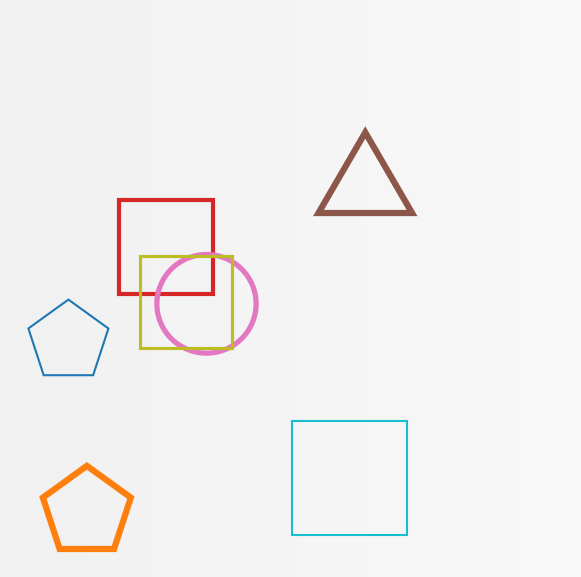[{"shape": "pentagon", "thickness": 1, "radius": 0.36, "center": [0.118, 0.408]}, {"shape": "pentagon", "thickness": 3, "radius": 0.4, "center": [0.149, 0.113]}, {"shape": "square", "thickness": 2, "radius": 0.41, "center": [0.285, 0.572]}, {"shape": "triangle", "thickness": 3, "radius": 0.46, "center": [0.628, 0.677]}, {"shape": "circle", "thickness": 2.5, "radius": 0.43, "center": [0.355, 0.473]}, {"shape": "square", "thickness": 1.5, "radius": 0.4, "center": [0.32, 0.476]}, {"shape": "square", "thickness": 1, "radius": 0.49, "center": [0.601, 0.172]}]